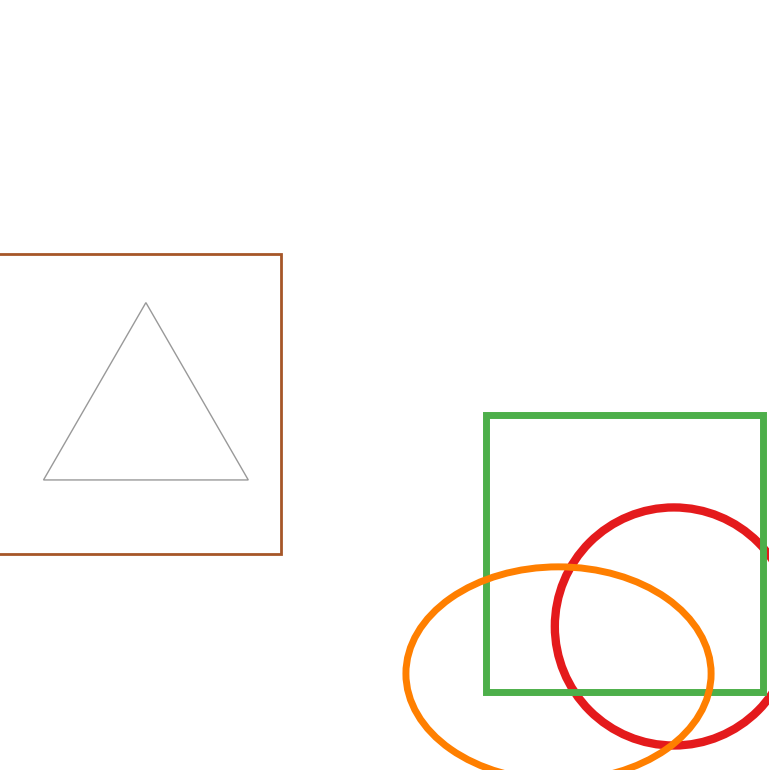[{"shape": "circle", "thickness": 3, "radius": 0.77, "center": [0.875, 0.186]}, {"shape": "square", "thickness": 2.5, "radius": 0.9, "center": [0.811, 0.281]}, {"shape": "oval", "thickness": 2.5, "radius": 0.99, "center": [0.725, 0.125]}, {"shape": "square", "thickness": 1, "radius": 0.97, "center": [0.17, 0.476]}, {"shape": "triangle", "thickness": 0.5, "radius": 0.77, "center": [0.189, 0.453]}]